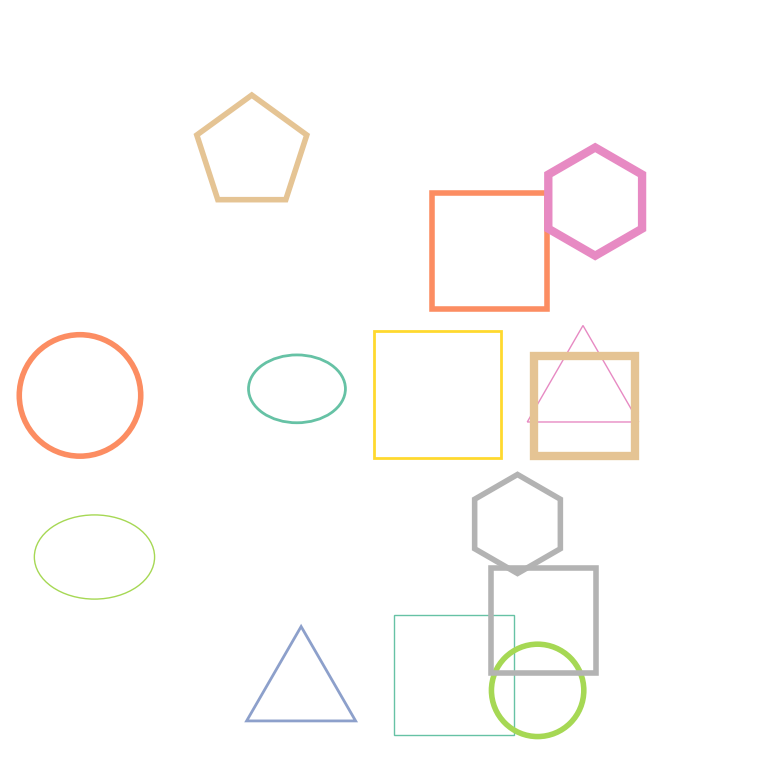[{"shape": "square", "thickness": 0.5, "radius": 0.39, "center": [0.589, 0.124]}, {"shape": "oval", "thickness": 1, "radius": 0.31, "center": [0.386, 0.495]}, {"shape": "circle", "thickness": 2, "radius": 0.39, "center": [0.104, 0.486]}, {"shape": "square", "thickness": 2, "radius": 0.38, "center": [0.636, 0.674]}, {"shape": "triangle", "thickness": 1, "radius": 0.41, "center": [0.391, 0.105]}, {"shape": "hexagon", "thickness": 3, "radius": 0.35, "center": [0.773, 0.738]}, {"shape": "triangle", "thickness": 0.5, "radius": 0.42, "center": [0.757, 0.494]}, {"shape": "circle", "thickness": 2, "radius": 0.3, "center": [0.698, 0.103]}, {"shape": "oval", "thickness": 0.5, "radius": 0.39, "center": [0.123, 0.277]}, {"shape": "square", "thickness": 1, "radius": 0.41, "center": [0.569, 0.488]}, {"shape": "square", "thickness": 3, "radius": 0.33, "center": [0.759, 0.473]}, {"shape": "pentagon", "thickness": 2, "radius": 0.38, "center": [0.327, 0.801]}, {"shape": "hexagon", "thickness": 2, "radius": 0.32, "center": [0.672, 0.32]}, {"shape": "square", "thickness": 2, "radius": 0.34, "center": [0.706, 0.194]}]